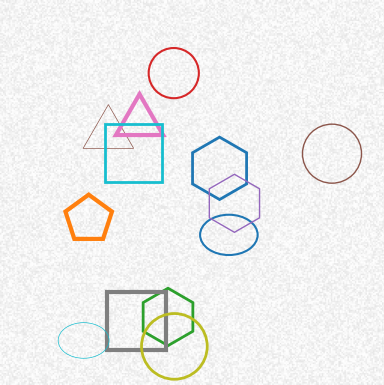[{"shape": "oval", "thickness": 1.5, "radius": 0.37, "center": [0.594, 0.39]}, {"shape": "hexagon", "thickness": 2, "radius": 0.41, "center": [0.57, 0.563]}, {"shape": "pentagon", "thickness": 3, "radius": 0.32, "center": [0.23, 0.431]}, {"shape": "hexagon", "thickness": 2, "radius": 0.37, "center": [0.436, 0.177]}, {"shape": "circle", "thickness": 1.5, "radius": 0.33, "center": [0.451, 0.81]}, {"shape": "hexagon", "thickness": 1, "radius": 0.38, "center": [0.609, 0.472]}, {"shape": "circle", "thickness": 1, "radius": 0.38, "center": [0.862, 0.601]}, {"shape": "triangle", "thickness": 0.5, "radius": 0.38, "center": [0.281, 0.653]}, {"shape": "triangle", "thickness": 3, "radius": 0.35, "center": [0.362, 0.685]}, {"shape": "square", "thickness": 3, "radius": 0.38, "center": [0.355, 0.166]}, {"shape": "circle", "thickness": 2, "radius": 0.43, "center": [0.453, 0.1]}, {"shape": "square", "thickness": 2, "radius": 0.37, "center": [0.347, 0.602]}, {"shape": "oval", "thickness": 0.5, "radius": 0.33, "center": [0.217, 0.116]}]